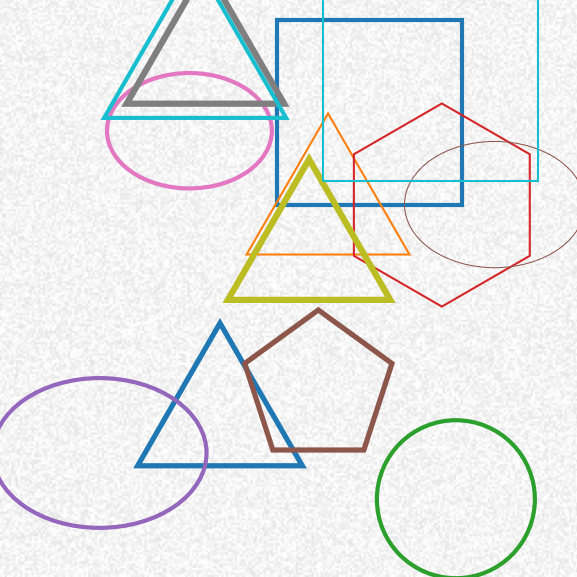[{"shape": "square", "thickness": 2, "radius": 0.8, "center": [0.64, 0.804]}, {"shape": "triangle", "thickness": 2.5, "radius": 0.82, "center": [0.381, 0.275]}, {"shape": "triangle", "thickness": 1, "radius": 0.81, "center": [0.568, 0.64]}, {"shape": "circle", "thickness": 2, "radius": 0.68, "center": [0.789, 0.135]}, {"shape": "hexagon", "thickness": 1, "radius": 0.88, "center": [0.765, 0.644]}, {"shape": "oval", "thickness": 2, "radius": 0.93, "center": [0.172, 0.215]}, {"shape": "pentagon", "thickness": 2.5, "radius": 0.67, "center": [0.551, 0.328]}, {"shape": "oval", "thickness": 0.5, "radius": 0.78, "center": [0.857, 0.645]}, {"shape": "oval", "thickness": 2, "radius": 0.71, "center": [0.328, 0.773]}, {"shape": "triangle", "thickness": 3, "radius": 0.79, "center": [0.356, 0.898]}, {"shape": "triangle", "thickness": 3, "radius": 0.81, "center": [0.535, 0.561]}, {"shape": "square", "thickness": 1, "radius": 0.93, "center": [0.746, 0.871]}, {"shape": "triangle", "thickness": 2, "radius": 0.91, "center": [0.338, 0.886]}]